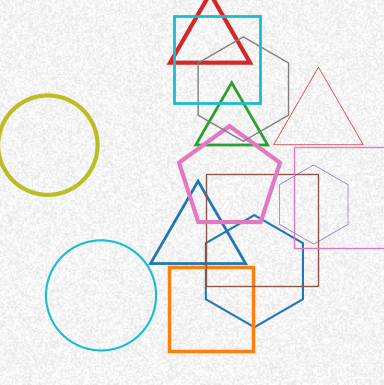[{"shape": "hexagon", "thickness": 1.5, "radius": 0.73, "center": [0.661, 0.296]}, {"shape": "triangle", "thickness": 2, "radius": 0.71, "center": [0.514, 0.387]}, {"shape": "square", "thickness": 2.5, "radius": 0.55, "center": [0.548, 0.198]}, {"shape": "triangle", "thickness": 2, "radius": 0.54, "center": [0.602, 0.677]}, {"shape": "triangle", "thickness": 0.5, "radius": 0.67, "center": [0.827, 0.691]}, {"shape": "triangle", "thickness": 3, "radius": 0.6, "center": [0.546, 0.897]}, {"shape": "hexagon", "thickness": 0.5, "radius": 0.51, "center": [0.815, 0.469]}, {"shape": "square", "thickness": 1, "radius": 0.73, "center": [0.681, 0.403]}, {"shape": "pentagon", "thickness": 3, "radius": 0.69, "center": [0.596, 0.535]}, {"shape": "square", "thickness": 1, "radius": 0.66, "center": [0.896, 0.488]}, {"shape": "hexagon", "thickness": 1, "radius": 0.68, "center": [0.632, 0.769]}, {"shape": "circle", "thickness": 3, "radius": 0.65, "center": [0.124, 0.623]}, {"shape": "circle", "thickness": 1.5, "radius": 0.72, "center": [0.262, 0.233]}, {"shape": "square", "thickness": 2, "radius": 0.56, "center": [0.564, 0.846]}]